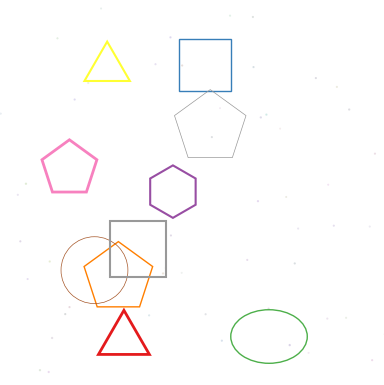[{"shape": "triangle", "thickness": 2, "radius": 0.38, "center": [0.322, 0.118]}, {"shape": "square", "thickness": 1, "radius": 0.34, "center": [0.533, 0.832]}, {"shape": "oval", "thickness": 1, "radius": 0.5, "center": [0.699, 0.126]}, {"shape": "hexagon", "thickness": 1.5, "radius": 0.34, "center": [0.449, 0.502]}, {"shape": "pentagon", "thickness": 1, "radius": 0.47, "center": [0.307, 0.279]}, {"shape": "triangle", "thickness": 1.5, "radius": 0.34, "center": [0.278, 0.824]}, {"shape": "circle", "thickness": 0.5, "radius": 0.43, "center": [0.245, 0.298]}, {"shape": "pentagon", "thickness": 2, "radius": 0.38, "center": [0.18, 0.562]}, {"shape": "square", "thickness": 1.5, "radius": 0.36, "center": [0.359, 0.353]}, {"shape": "pentagon", "thickness": 0.5, "radius": 0.49, "center": [0.546, 0.67]}]